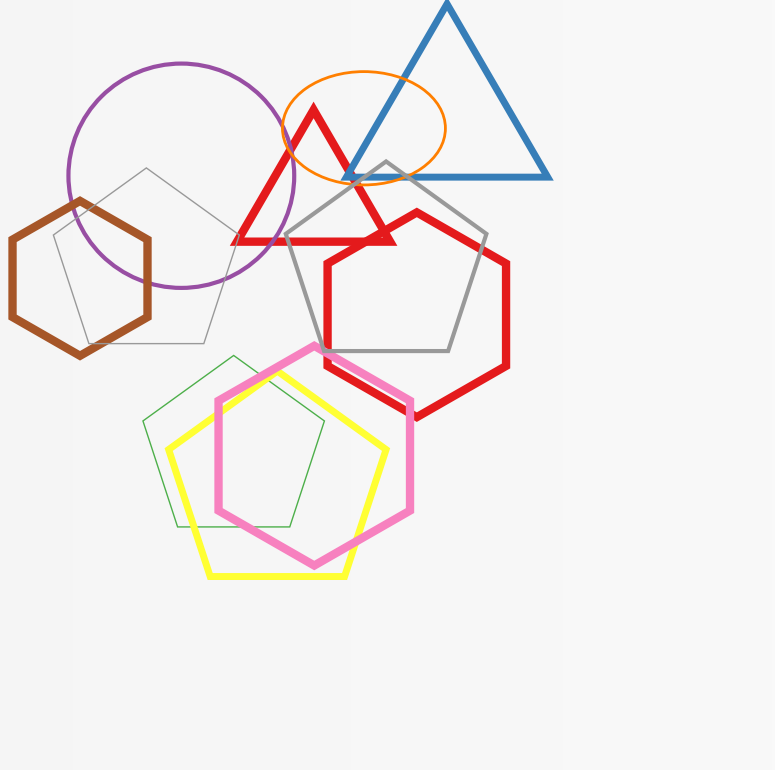[{"shape": "triangle", "thickness": 3, "radius": 0.57, "center": [0.405, 0.743]}, {"shape": "hexagon", "thickness": 3, "radius": 0.66, "center": [0.538, 0.591]}, {"shape": "triangle", "thickness": 2.5, "radius": 0.75, "center": [0.577, 0.845]}, {"shape": "pentagon", "thickness": 0.5, "radius": 0.62, "center": [0.302, 0.415]}, {"shape": "circle", "thickness": 1.5, "radius": 0.73, "center": [0.234, 0.772]}, {"shape": "oval", "thickness": 1, "radius": 0.53, "center": [0.47, 0.833]}, {"shape": "pentagon", "thickness": 2.5, "radius": 0.74, "center": [0.358, 0.371]}, {"shape": "hexagon", "thickness": 3, "radius": 0.5, "center": [0.103, 0.639]}, {"shape": "hexagon", "thickness": 3, "radius": 0.71, "center": [0.406, 0.408]}, {"shape": "pentagon", "thickness": 0.5, "radius": 0.63, "center": [0.189, 0.656]}, {"shape": "pentagon", "thickness": 1.5, "radius": 0.68, "center": [0.498, 0.654]}]